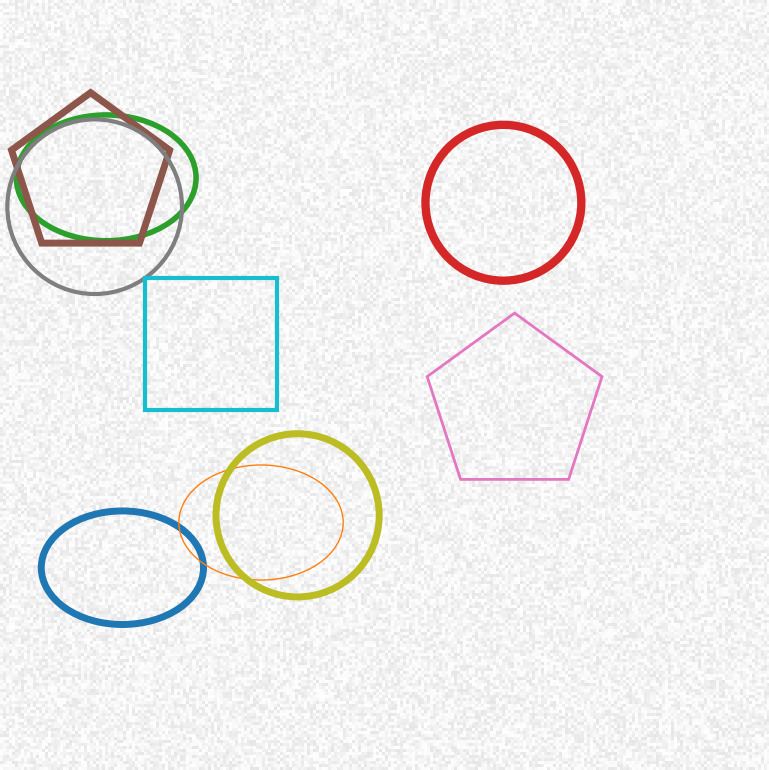[{"shape": "oval", "thickness": 2.5, "radius": 0.53, "center": [0.159, 0.263]}, {"shape": "oval", "thickness": 0.5, "radius": 0.53, "center": [0.339, 0.321]}, {"shape": "oval", "thickness": 2, "radius": 0.58, "center": [0.138, 0.769]}, {"shape": "circle", "thickness": 3, "radius": 0.51, "center": [0.654, 0.737]}, {"shape": "pentagon", "thickness": 2.5, "radius": 0.54, "center": [0.118, 0.772]}, {"shape": "pentagon", "thickness": 1, "radius": 0.6, "center": [0.668, 0.474]}, {"shape": "circle", "thickness": 1.5, "radius": 0.57, "center": [0.123, 0.732]}, {"shape": "circle", "thickness": 2.5, "radius": 0.53, "center": [0.387, 0.331]}, {"shape": "square", "thickness": 1.5, "radius": 0.43, "center": [0.274, 0.553]}]